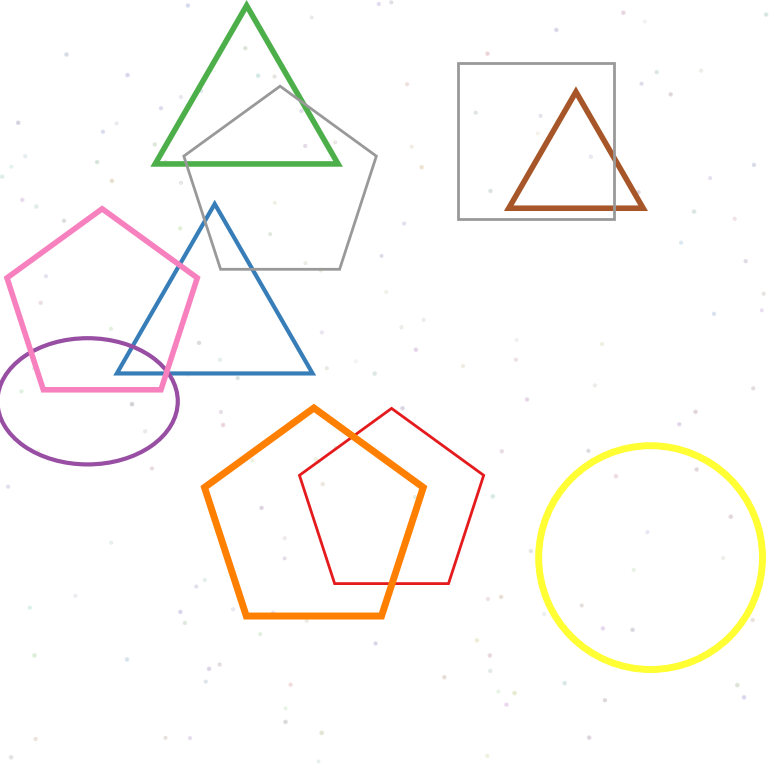[{"shape": "pentagon", "thickness": 1, "radius": 0.63, "center": [0.509, 0.344]}, {"shape": "triangle", "thickness": 1.5, "radius": 0.73, "center": [0.279, 0.588]}, {"shape": "triangle", "thickness": 2, "radius": 0.69, "center": [0.32, 0.856]}, {"shape": "oval", "thickness": 1.5, "radius": 0.59, "center": [0.114, 0.479]}, {"shape": "pentagon", "thickness": 2.5, "radius": 0.75, "center": [0.408, 0.321]}, {"shape": "circle", "thickness": 2.5, "radius": 0.73, "center": [0.845, 0.276]}, {"shape": "triangle", "thickness": 2, "radius": 0.5, "center": [0.748, 0.78]}, {"shape": "pentagon", "thickness": 2, "radius": 0.65, "center": [0.133, 0.599]}, {"shape": "square", "thickness": 1, "radius": 0.51, "center": [0.696, 0.817]}, {"shape": "pentagon", "thickness": 1, "radius": 0.66, "center": [0.364, 0.757]}]